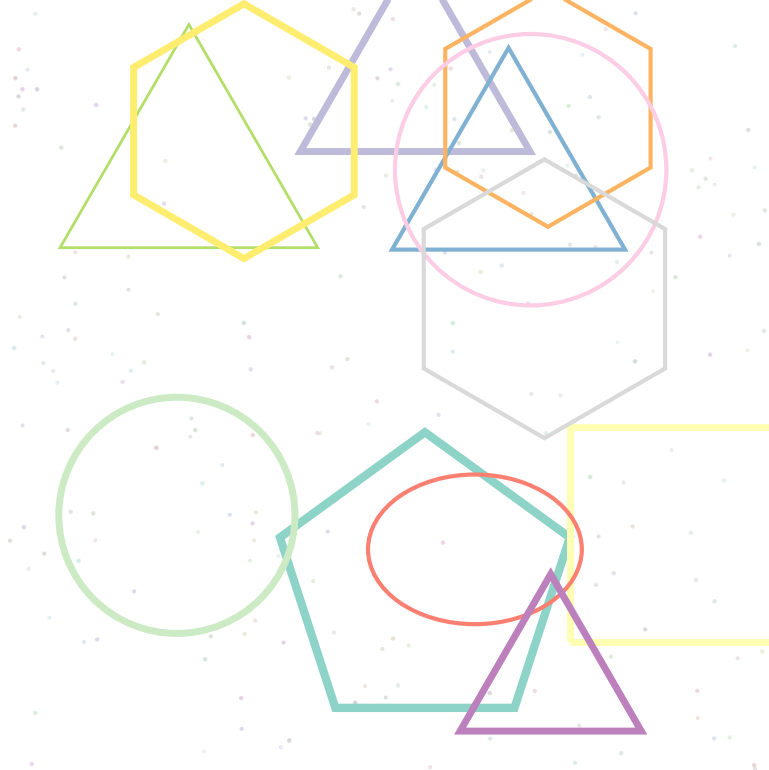[{"shape": "pentagon", "thickness": 3, "radius": 0.99, "center": [0.552, 0.241]}, {"shape": "square", "thickness": 2.5, "radius": 0.7, "center": [0.879, 0.306]}, {"shape": "triangle", "thickness": 2.5, "radius": 0.86, "center": [0.539, 0.889]}, {"shape": "oval", "thickness": 1.5, "radius": 0.69, "center": [0.617, 0.287]}, {"shape": "triangle", "thickness": 1.5, "radius": 0.87, "center": [0.66, 0.763]}, {"shape": "hexagon", "thickness": 1.5, "radius": 0.77, "center": [0.712, 0.859]}, {"shape": "triangle", "thickness": 1, "radius": 0.97, "center": [0.245, 0.775]}, {"shape": "circle", "thickness": 1.5, "radius": 0.88, "center": [0.689, 0.78]}, {"shape": "hexagon", "thickness": 1.5, "radius": 0.91, "center": [0.707, 0.612]}, {"shape": "triangle", "thickness": 2.5, "radius": 0.68, "center": [0.715, 0.118]}, {"shape": "circle", "thickness": 2.5, "radius": 0.77, "center": [0.23, 0.331]}, {"shape": "hexagon", "thickness": 2.5, "radius": 0.83, "center": [0.317, 0.83]}]